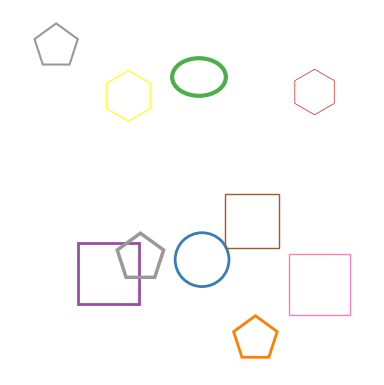[{"shape": "hexagon", "thickness": 0.5, "radius": 0.3, "center": [0.817, 0.761]}, {"shape": "circle", "thickness": 2, "radius": 0.35, "center": [0.525, 0.326]}, {"shape": "oval", "thickness": 3, "radius": 0.35, "center": [0.517, 0.8]}, {"shape": "square", "thickness": 2, "radius": 0.4, "center": [0.282, 0.29]}, {"shape": "pentagon", "thickness": 2, "radius": 0.3, "center": [0.663, 0.12]}, {"shape": "hexagon", "thickness": 1, "radius": 0.33, "center": [0.333, 0.751]}, {"shape": "square", "thickness": 1, "radius": 0.35, "center": [0.654, 0.426]}, {"shape": "square", "thickness": 1, "radius": 0.4, "center": [0.831, 0.262]}, {"shape": "pentagon", "thickness": 2.5, "radius": 0.32, "center": [0.365, 0.331]}, {"shape": "pentagon", "thickness": 1.5, "radius": 0.3, "center": [0.146, 0.88]}]